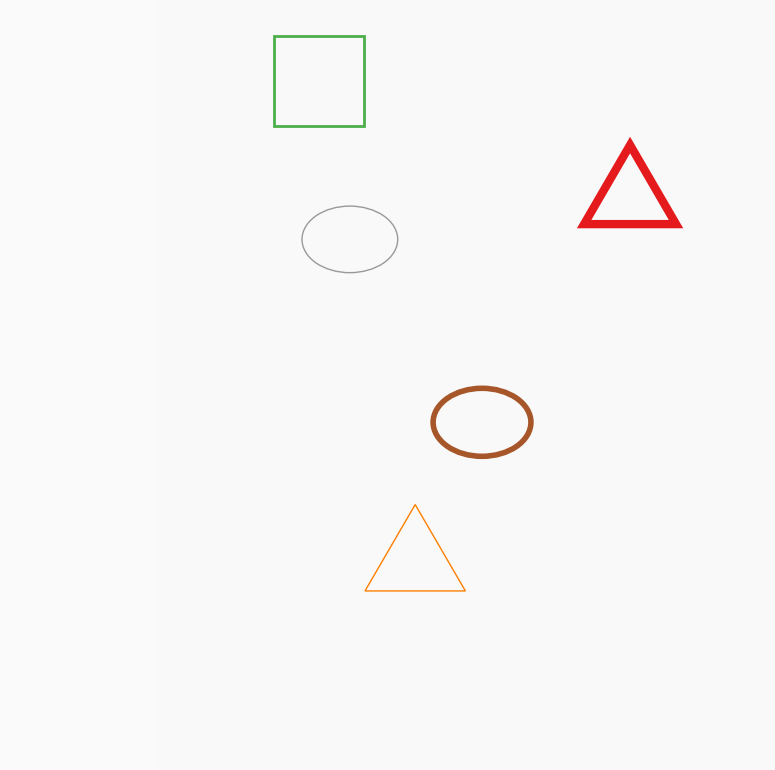[{"shape": "triangle", "thickness": 3, "radius": 0.34, "center": [0.813, 0.743]}, {"shape": "square", "thickness": 1, "radius": 0.29, "center": [0.412, 0.895]}, {"shape": "triangle", "thickness": 0.5, "radius": 0.37, "center": [0.536, 0.27]}, {"shape": "oval", "thickness": 2, "radius": 0.32, "center": [0.622, 0.452]}, {"shape": "oval", "thickness": 0.5, "radius": 0.31, "center": [0.451, 0.689]}]